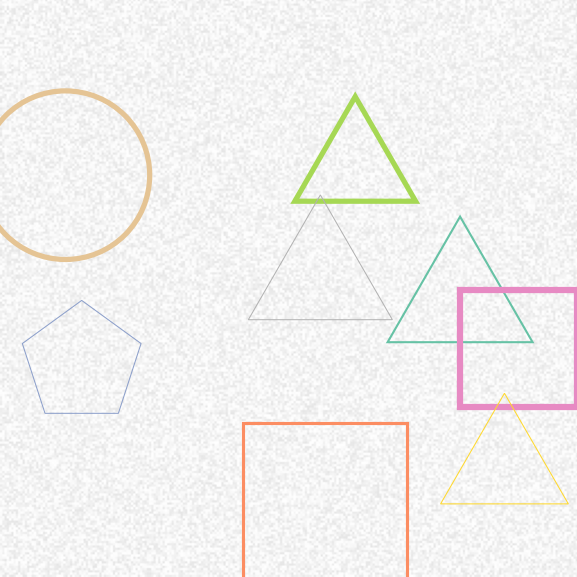[{"shape": "triangle", "thickness": 1, "radius": 0.72, "center": [0.797, 0.479]}, {"shape": "square", "thickness": 1.5, "radius": 0.71, "center": [0.562, 0.125]}, {"shape": "pentagon", "thickness": 0.5, "radius": 0.54, "center": [0.141, 0.371]}, {"shape": "square", "thickness": 3, "radius": 0.51, "center": [0.899, 0.395]}, {"shape": "triangle", "thickness": 2.5, "radius": 0.6, "center": [0.615, 0.711]}, {"shape": "triangle", "thickness": 0.5, "radius": 0.64, "center": [0.874, 0.19]}, {"shape": "circle", "thickness": 2.5, "radius": 0.73, "center": [0.113, 0.696]}, {"shape": "triangle", "thickness": 0.5, "radius": 0.72, "center": [0.555, 0.518]}]